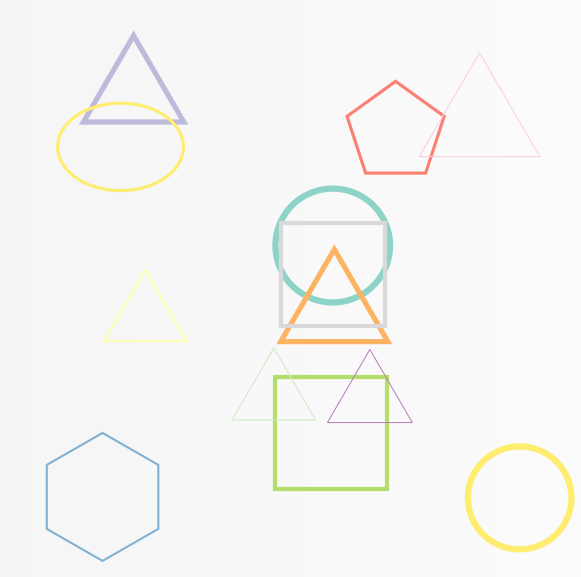[{"shape": "circle", "thickness": 3, "radius": 0.49, "center": [0.572, 0.574]}, {"shape": "triangle", "thickness": 1, "radius": 0.41, "center": [0.25, 0.45]}, {"shape": "triangle", "thickness": 2.5, "radius": 0.5, "center": [0.23, 0.838]}, {"shape": "pentagon", "thickness": 1.5, "radius": 0.44, "center": [0.681, 0.77]}, {"shape": "hexagon", "thickness": 1, "radius": 0.55, "center": [0.176, 0.139]}, {"shape": "triangle", "thickness": 2.5, "radius": 0.53, "center": [0.575, 0.461]}, {"shape": "square", "thickness": 2, "radius": 0.48, "center": [0.569, 0.25]}, {"shape": "triangle", "thickness": 0.5, "radius": 0.6, "center": [0.825, 0.788]}, {"shape": "square", "thickness": 2, "radius": 0.45, "center": [0.573, 0.524]}, {"shape": "triangle", "thickness": 0.5, "radius": 0.42, "center": [0.636, 0.31]}, {"shape": "triangle", "thickness": 0.5, "radius": 0.42, "center": [0.471, 0.313]}, {"shape": "oval", "thickness": 1.5, "radius": 0.54, "center": [0.207, 0.745]}, {"shape": "circle", "thickness": 3, "radius": 0.45, "center": [0.894, 0.137]}]